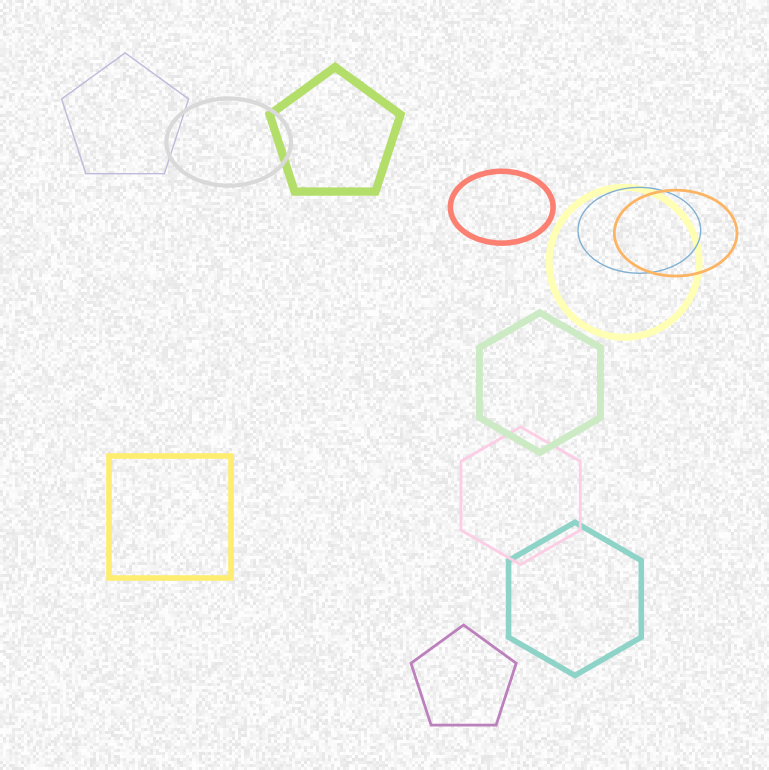[{"shape": "hexagon", "thickness": 2, "radius": 0.5, "center": [0.747, 0.222]}, {"shape": "circle", "thickness": 2.5, "radius": 0.49, "center": [0.811, 0.659]}, {"shape": "pentagon", "thickness": 0.5, "radius": 0.43, "center": [0.162, 0.845]}, {"shape": "oval", "thickness": 2, "radius": 0.33, "center": [0.652, 0.731]}, {"shape": "oval", "thickness": 0.5, "radius": 0.4, "center": [0.83, 0.701]}, {"shape": "oval", "thickness": 1, "radius": 0.4, "center": [0.877, 0.697]}, {"shape": "pentagon", "thickness": 3, "radius": 0.45, "center": [0.435, 0.824]}, {"shape": "hexagon", "thickness": 1, "radius": 0.45, "center": [0.676, 0.356]}, {"shape": "oval", "thickness": 1.5, "radius": 0.4, "center": [0.297, 0.815]}, {"shape": "pentagon", "thickness": 1, "radius": 0.36, "center": [0.602, 0.116]}, {"shape": "hexagon", "thickness": 2.5, "radius": 0.45, "center": [0.701, 0.503]}, {"shape": "square", "thickness": 2, "radius": 0.4, "center": [0.22, 0.328]}]